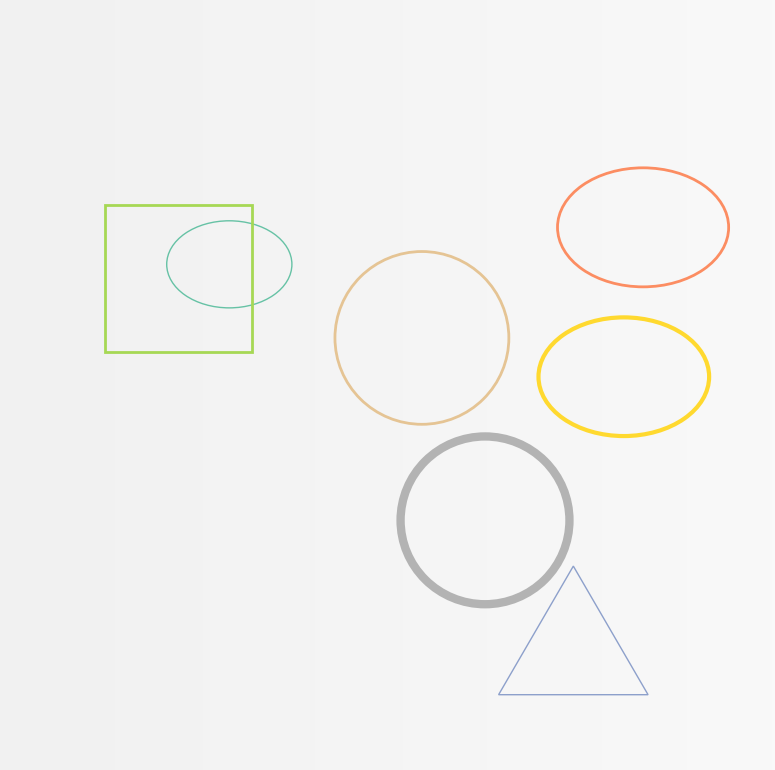[{"shape": "oval", "thickness": 0.5, "radius": 0.4, "center": [0.296, 0.657]}, {"shape": "oval", "thickness": 1, "radius": 0.55, "center": [0.83, 0.705]}, {"shape": "triangle", "thickness": 0.5, "radius": 0.56, "center": [0.74, 0.153]}, {"shape": "square", "thickness": 1, "radius": 0.48, "center": [0.231, 0.638]}, {"shape": "oval", "thickness": 1.5, "radius": 0.55, "center": [0.805, 0.511]}, {"shape": "circle", "thickness": 1, "radius": 0.56, "center": [0.544, 0.561]}, {"shape": "circle", "thickness": 3, "radius": 0.54, "center": [0.626, 0.324]}]